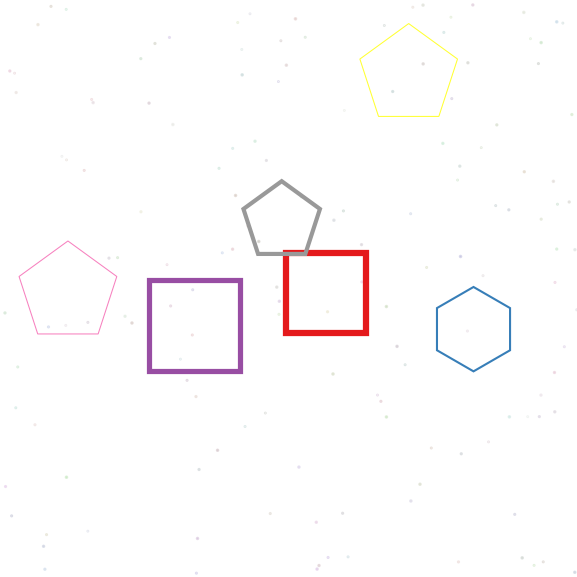[{"shape": "square", "thickness": 3, "radius": 0.35, "center": [0.565, 0.492]}, {"shape": "hexagon", "thickness": 1, "radius": 0.37, "center": [0.82, 0.429]}, {"shape": "square", "thickness": 2.5, "radius": 0.39, "center": [0.337, 0.436]}, {"shape": "pentagon", "thickness": 0.5, "radius": 0.44, "center": [0.708, 0.869]}, {"shape": "pentagon", "thickness": 0.5, "radius": 0.44, "center": [0.118, 0.493]}, {"shape": "pentagon", "thickness": 2, "radius": 0.35, "center": [0.488, 0.616]}]